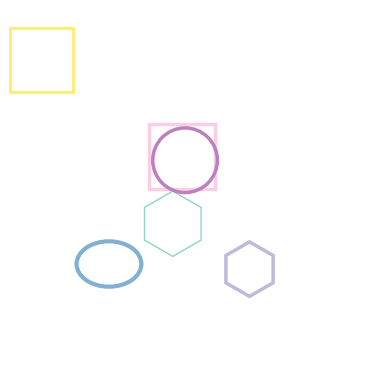[{"shape": "hexagon", "thickness": 1, "radius": 0.42, "center": [0.449, 0.419]}, {"shape": "hexagon", "thickness": 2.5, "radius": 0.35, "center": [0.648, 0.301]}, {"shape": "oval", "thickness": 3, "radius": 0.42, "center": [0.283, 0.314]}, {"shape": "square", "thickness": 2.5, "radius": 0.42, "center": [0.473, 0.594]}, {"shape": "circle", "thickness": 2.5, "radius": 0.42, "center": [0.481, 0.584]}, {"shape": "square", "thickness": 2, "radius": 0.41, "center": [0.108, 0.844]}]